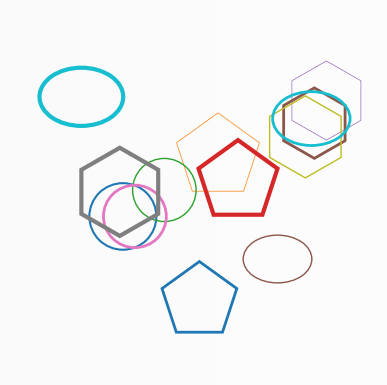[{"shape": "circle", "thickness": 1.5, "radius": 0.43, "center": [0.317, 0.438]}, {"shape": "pentagon", "thickness": 2, "radius": 0.51, "center": [0.515, 0.219]}, {"shape": "pentagon", "thickness": 0.5, "radius": 0.56, "center": [0.563, 0.594]}, {"shape": "circle", "thickness": 1, "radius": 0.41, "center": [0.424, 0.507]}, {"shape": "pentagon", "thickness": 3, "radius": 0.54, "center": [0.614, 0.529]}, {"shape": "hexagon", "thickness": 0.5, "radius": 0.51, "center": [0.842, 0.739]}, {"shape": "oval", "thickness": 1, "radius": 0.44, "center": [0.716, 0.327]}, {"shape": "hexagon", "thickness": 2, "radius": 0.46, "center": [0.811, 0.68]}, {"shape": "circle", "thickness": 2, "radius": 0.41, "center": [0.348, 0.438]}, {"shape": "hexagon", "thickness": 3, "radius": 0.57, "center": [0.309, 0.502]}, {"shape": "hexagon", "thickness": 1, "radius": 0.53, "center": [0.788, 0.644]}, {"shape": "oval", "thickness": 2, "radius": 0.5, "center": [0.804, 0.692]}, {"shape": "oval", "thickness": 3, "radius": 0.54, "center": [0.21, 0.749]}]